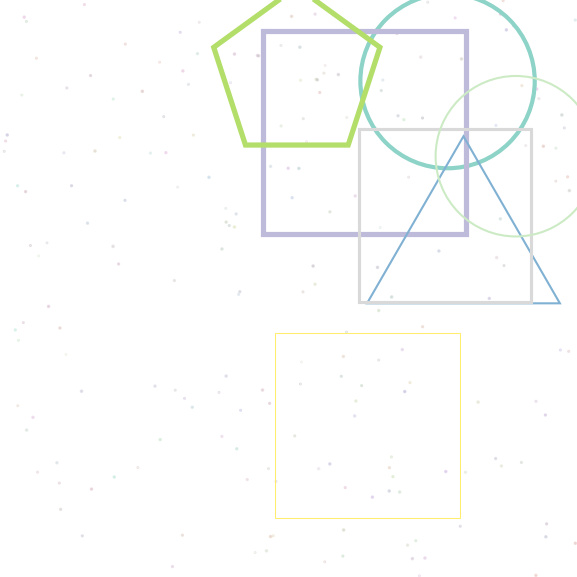[{"shape": "circle", "thickness": 2, "radius": 0.75, "center": [0.775, 0.859]}, {"shape": "square", "thickness": 2.5, "radius": 0.88, "center": [0.632, 0.77]}, {"shape": "triangle", "thickness": 1, "radius": 0.96, "center": [0.803, 0.57]}, {"shape": "pentagon", "thickness": 2.5, "radius": 0.76, "center": [0.514, 0.87]}, {"shape": "square", "thickness": 1.5, "radius": 0.74, "center": [0.77, 0.626]}, {"shape": "circle", "thickness": 1, "radius": 0.69, "center": [0.893, 0.729]}, {"shape": "square", "thickness": 0.5, "radius": 0.8, "center": [0.636, 0.262]}]